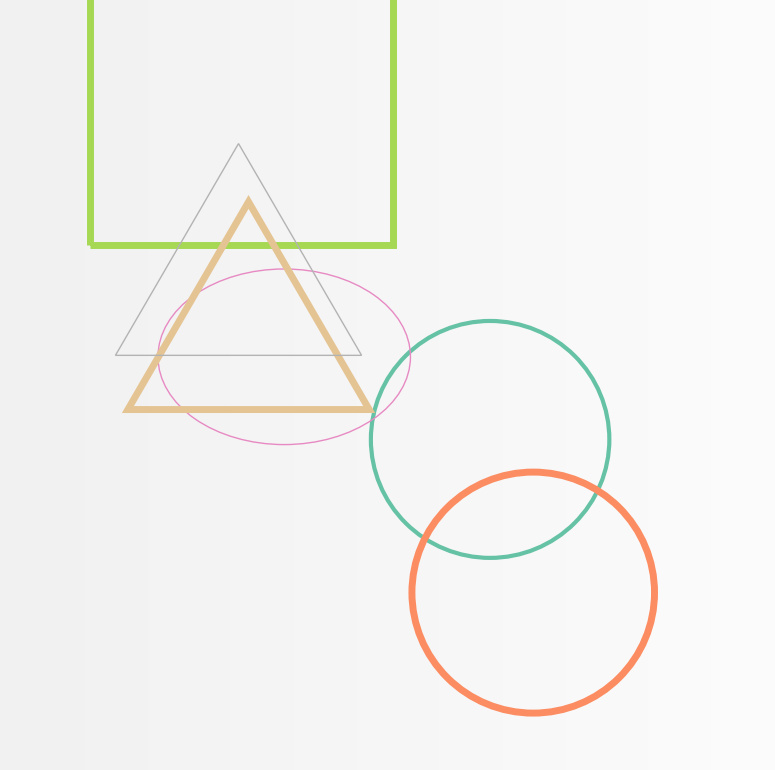[{"shape": "circle", "thickness": 1.5, "radius": 0.77, "center": [0.632, 0.429]}, {"shape": "circle", "thickness": 2.5, "radius": 0.78, "center": [0.688, 0.23]}, {"shape": "oval", "thickness": 0.5, "radius": 0.81, "center": [0.367, 0.537]}, {"shape": "square", "thickness": 2.5, "radius": 0.98, "center": [0.312, 0.877]}, {"shape": "triangle", "thickness": 2.5, "radius": 0.9, "center": [0.321, 0.558]}, {"shape": "triangle", "thickness": 0.5, "radius": 0.92, "center": [0.308, 0.63]}]